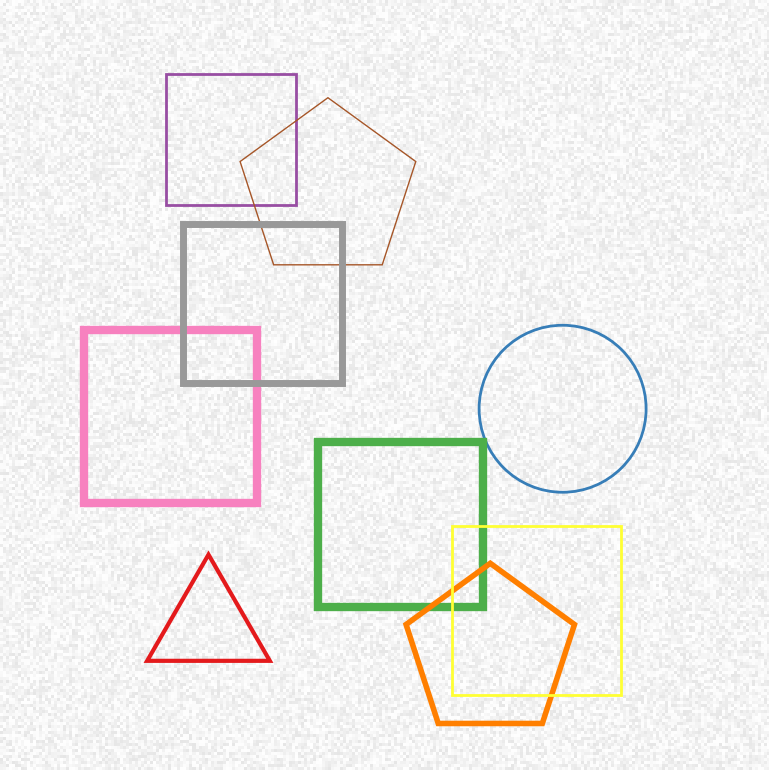[{"shape": "triangle", "thickness": 1.5, "radius": 0.46, "center": [0.271, 0.188]}, {"shape": "circle", "thickness": 1, "radius": 0.54, "center": [0.731, 0.469]}, {"shape": "square", "thickness": 3, "radius": 0.54, "center": [0.52, 0.319]}, {"shape": "square", "thickness": 1, "radius": 0.42, "center": [0.3, 0.819]}, {"shape": "pentagon", "thickness": 2, "radius": 0.57, "center": [0.637, 0.153]}, {"shape": "square", "thickness": 1, "radius": 0.55, "center": [0.696, 0.207]}, {"shape": "pentagon", "thickness": 0.5, "radius": 0.6, "center": [0.426, 0.753]}, {"shape": "square", "thickness": 3, "radius": 0.56, "center": [0.222, 0.459]}, {"shape": "square", "thickness": 2.5, "radius": 0.52, "center": [0.341, 0.606]}]